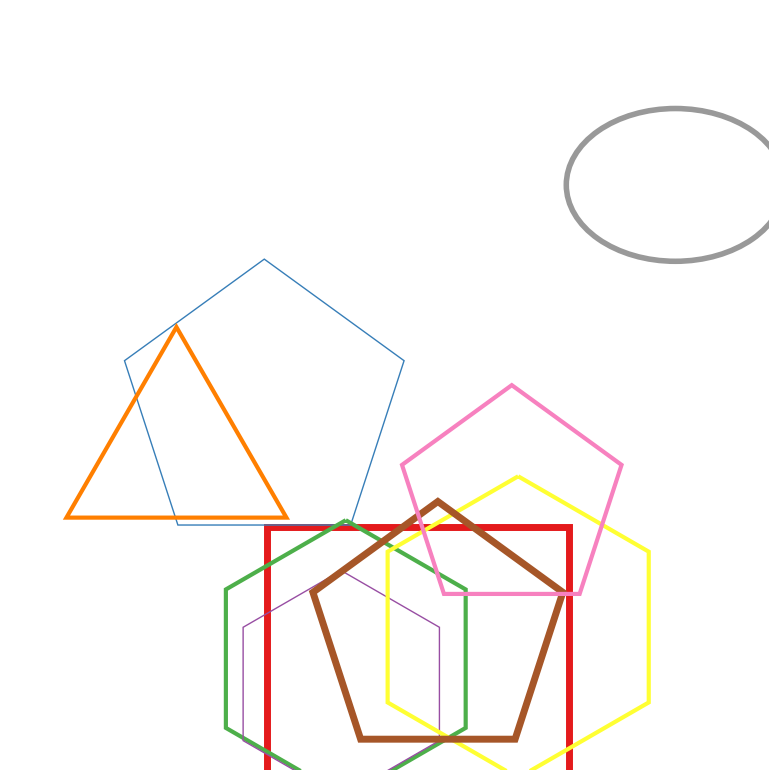[{"shape": "square", "thickness": 2.5, "radius": 0.98, "center": [0.543, 0.12]}, {"shape": "pentagon", "thickness": 0.5, "radius": 0.95, "center": [0.343, 0.473]}, {"shape": "hexagon", "thickness": 1.5, "radius": 0.9, "center": [0.449, 0.145]}, {"shape": "hexagon", "thickness": 0.5, "radius": 0.74, "center": [0.443, 0.112]}, {"shape": "triangle", "thickness": 1.5, "radius": 0.82, "center": [0.229, 0.41]}, {"shape": "hexagon", "thickness": 1.5, "radius": 0.98, "center": [0.673, 0.186]}, {"shape": "pentagon", "thickness": 2.5, "radius": 0.85, "center": [0.569, 0.178]}, {"shape": "pentagon", "thickness": 1.5, "radius": 0.75, "center": [0.665, 0.35]}, {"shape": "oval", "thickness": 2, "radius": 0.71, "center": [0.877, 0.76]}]